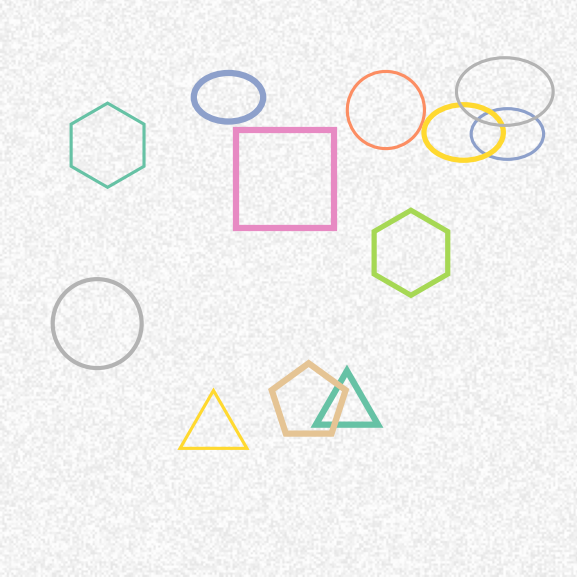[{"shape": "hexagon", "thickness": 1.5, "radius": 0.36, "center": [0.186, 0.748]}, {"shape": "triangle", "thickness": 3, "radius": 0.31, "center": [0.601, 0.295]}, {"shape": "circle", "thickness": 1.5, "radius": 0.33, "center": [0.668, 0.809]}, {"shape": "oval", "thickness": 1.5, "radius": 0.31, "center": [0.879, 0.767]}, {"shape": "oval", "thickness": 3, "radius": 0.3, "center": [0.396, 0.831]}, {"shape": "square", "thickness": 3, "radius": 0.42, "center": [0.493, 0.69]}, {"shape": "hexagon", "thickness": 2.5, "radius": 0.37, "center": [0.712, 0.561]}, {"shape": "oval", "thickness": 2.5, "radius": 0.34, "center": [0.803, 0.77]}, {"shape": "triangle", "thickness": 1.5, "radius": 0.33, "center": [0.37, 0.256]}, {"shape": "pentagon", "thickness": 3, "radius": 0.34, "center": [0.535, 0.303]}, {"shape": "circle", "thickness": 2, "radius": 0.38, "center": [0.168, 0.439]}, {"shape": "oval", "thickness": 1.5, "radius": 0.42, "center": [0.874, 0.841]}]